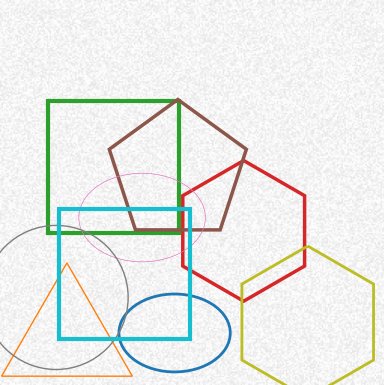[{"shape": "oval", "thickness": 2, "radius": 0.72, "center": [0.454, 0.135]}, {"shape": "triangle", "thickness": 1, "radius": 0.98, "center": [0.174, 0.121]}, {"shape": "square", "thickness": 3, "radius": 0.86, "center": [0.295, 0.566]}, {"shape": "hexagon", "thickness": 2.5, "radius": 0.91, "center": [0.633, 0.4]}, {"shape": "pentagon", "thickness": 2.5, "radius": 0.94, "center": [0.462, 0.554]}, {"shape": "oval", "thickness": 0.5, "radius": 0.82, "center": [0.369, 0.435]}, {"shape": "circle", "thickness": 1, "radius": 0.94, "center": [0.146, 0.227]}, {"shape": "hexagon", "thickness": 2, "radius": 0.99, "center": [0.799, 0.164]}, {"shape": "square", "thickness": 3, "radius": 0.85, "center": [0.323, 0.289]}]